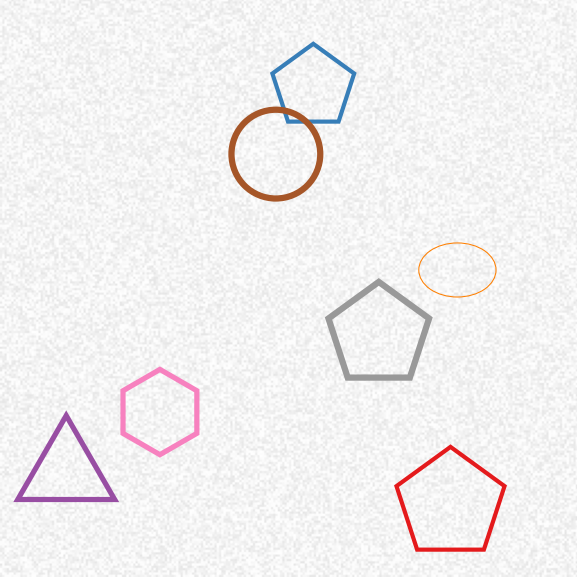[{"shape": "pentagon", "thickness": 2, "radius": 0.49, "center": [0.78, 0.127]}, {"shape": "pentagon", "thickness": 2, "radius": 0.37, "center": [0.542, 0.849]}, {"shape": "triangle", "thickness": 2.5, "radius": 0.48, "center": [0.115, 0.183]}, {"shape": "oval", "thickness": 0.5, "radius": 0.33, "center": [0.792, 0.532]}, {"shape": "circle", "thickness": 3, "radius": 0.38, "center": [0.478, 0.732]}, {"shape": "hexagon", "thickness": 2.5, "radius": 0.37, "center": [0.277, 0.286]}, {"shape": "pentagon", "thickness": 3, "radius": 0.46, "center": [0.656, 0.419]}]